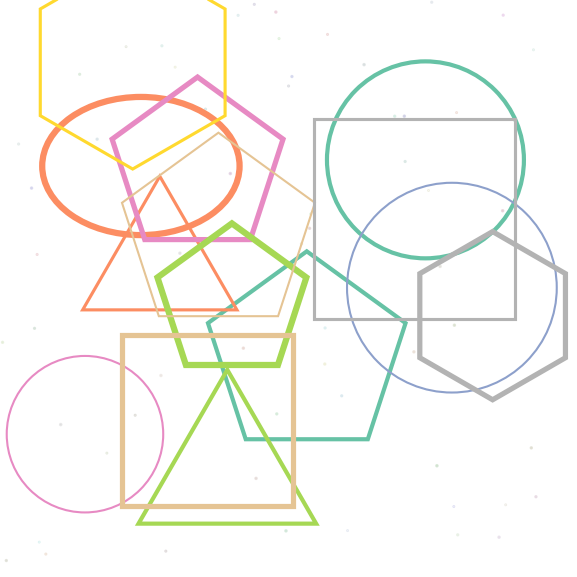[{"shape": "pentagon", "thickness": 2, "radius": 0.9, "center": [0.531, 0.384]}, {"shape": "circle", "thickness": 2, "radius": 0.85, "center": [0.737, 0.722]}, {"shape": "triangle", "thickness": 1.5, "radius": 0.77, "center": [0.277, 0.54]}, {"shape": "oval", "thickness": 3, "radius": 0.85, "center": [0.244, 0.712]}, {"shape": "circle", "thickness": 1, "radius": 0.91, "center": [0.782, 0.501]}, {"shape": "circle", "thickness": 1, "radius": 0.68, "center": [0.147, 0.247]}, {"shape": "pentagon", "thickness": 2.5, "radius": 0.78, "center": [0.342, 0.71]}, {"shape": "triangle", "thickness": 2, "radius": 0.89, "center": [0.394, 0.181]}, {"shape": "pentagon", "thickness": 3, "radius": 0.68, "center": [0.402, 0.477]}, {"shape": "hexagon", "thickness": 1.5, "radius": 0.92, "center": [0.23, 0.891]}, {"shape": "pentagon", "thickness": 1, "radius": 0.88, "center": [0.378, 0.594]}, {"shape": "square", "thickness": 2.5, "radius": 0.74, "center": [0.359, 0.271]}, {"shape": "hexagon", "thickness": 2.5, "radius": 0.73, "center": [0.853, 0.453]}, {"shape": "square", "thickness": 1.5, "radius": 0.87, "center": [0.718, 0.62]}]